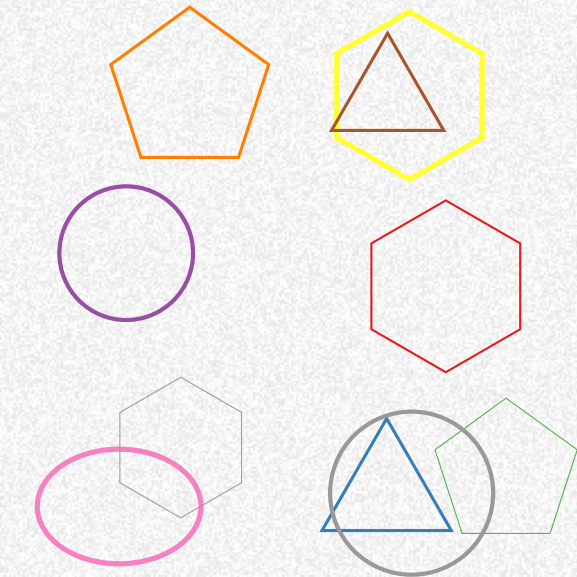[{"shape": "hexagon", "thickness": 1, "radius": 0.74, "center": [0.772, 0.503]}, {"shape": "triangle", "thickness": 1.5, "radius": 0.65, "center": [0.67, 0.145]}, {"shape": "pentagon", "thickness": 0.5, "radius": 0.65, "center": [0.876, 0.18]}, {"shape": "circle", "thickness": 2, "radius": 0.58, "center": [0.219, 0.561]}, {"shape": "pentagon", "thickness": 1.5, "radius": 0.72, "center": [0.329, 0.843]}, {"shape": "hexagon", "thickness": 2.5, "radius": 0.73, "center": [0.709, 0.834]}, {"shape": "triangle", "thickness": 1.5, "radius": 0.56, "center": [0.671, 0.829]}, {"shape": "oval", "thickness": 2.5, "radius": 0.71, "center": [0.206, 0.122]}, {"shape": "hexagon", "thickness": 0.5, "radius": 0.61, "center": [0.313, 0.224]}, {"shape": "circle", "thickness": 2, "radius": 0.71, "center": [0.713, 0.145]}]